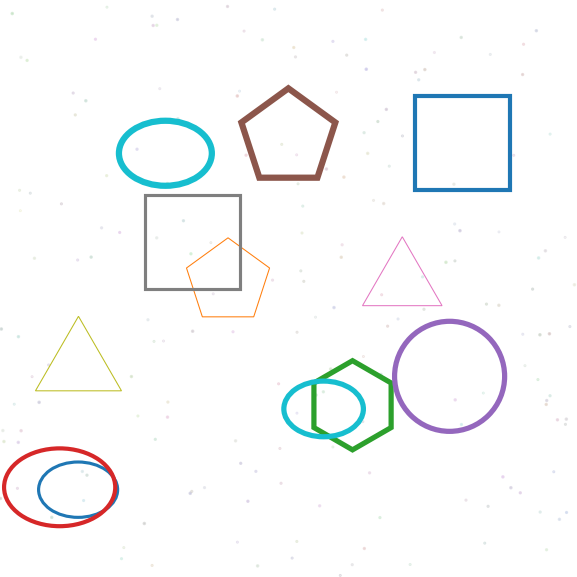[{"shape": "oval", "thickness": 1.5, "radius": 0.34, "center": [0.135, 0.151]}, {"shape": "square", "thickness": 2, "radius": 0.41, "center": [0.801, 0.751]}, {"shape": "pentagon", "thickness": 0.5, "radius": 0.38, "center": [0.395, 0.512]}, {"shape": "hexagon", "thickness": 2.5, "radius": 0.39, "center": [0.61, 0.297]}, {"shape": "oval", "thickness": 2, "radius": 0.48, "center": [0.103, 0.155]}, {"shape": "circle", "thickness": 2.5, "radius": 0.48, "center": [0.779, 0.347]}, {"shape": "pentagon", "thickness": 3, "radius": 0.43, "center": [0.499, 0.761]}, {"shape": "triangle", "thickness": 0.5, "radius": 0.4, "center": [0.697, 0.51]}, {"shape": "square", "thickness": 1.5, "radius": 0.41, "center": [0.333, 0.58]}, {"shape": "triangle", "thickness": 0.5, "radius": 0.43, "center": [0.136, 0.365]}, {"shape": "oval", "thickness": 3, "radius": 0.4, "center": [0.286, 0.734]}, {"shape": "oval", "thickness": 2.5, "radius": 0.34, "center": [0.56, 0.291]}]